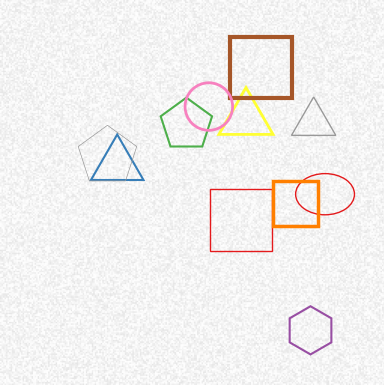[{"shape": "square", "thickness": 1, "radius": 0.4, "center": [0.625, 0.428]}, {"shape": "oval", "thickness": 1, "radius": 0.38, "center": [0.844, 0.496]}, {"shape": "triangle", "thickness": 1.5, "radius": 0.39, "center": [0.304, 0.572]}, {"shape": "pentagon", "thickness": 1.5, "radius": 0.35, "center": [0.484, 0.676]}, {"shape": "hexagon", "thickness": 1.5, "radius": 0.31, "center": [0.807, 0.142]}, {"shape": "square", "thickness": 2.5, "radius": 0.29, "center": [0.768, 0.471]}, {"shape": "triangle", "thickness": 2, "radius": 0.41, "center": [0.639, 0.691]}, {"shape": "square", "thickness": 3, "radius": 0.4, "center": [0.678, 0.825]}, {"shape": "circle", "thickness": 2, "radius": 0.31, "center": [0.542, 0.723]}, {"shape": "triangle", "thickness": 1, "radius": 0.33, "center": [0.815, 0.682]}, {"shape": "pentagon", "thickness": 0.5, "radius": 0.4, "center": [0.279, 0.595]}]